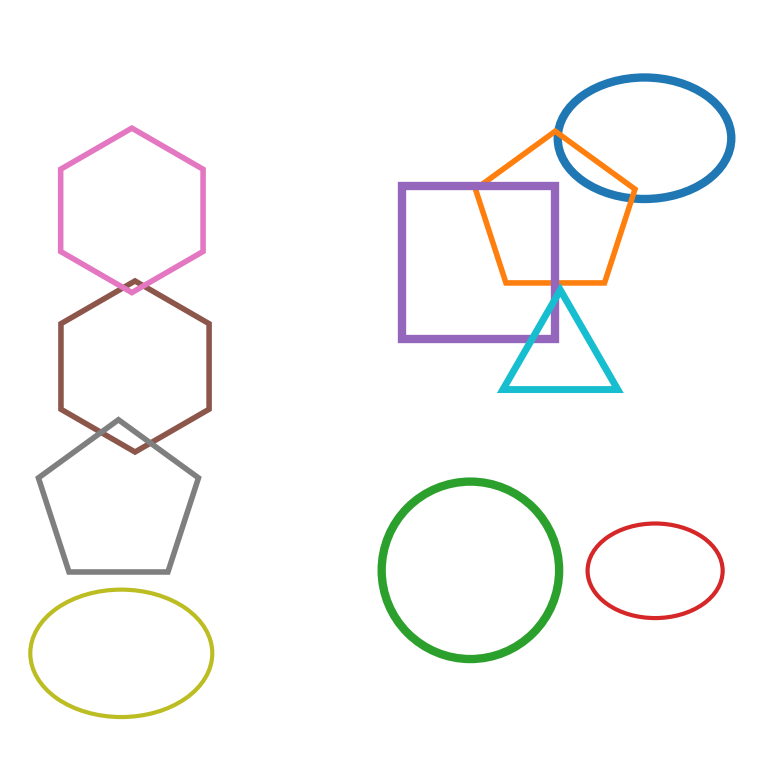[{"shape": "oval", "thickness": 3, "radius": 0.56, "center": [0.837, 0.82]}, {"shape": "pentagon", "thickness": 2, "radius": 0.54, "center": [0.721, 0.721]}, {"shape": "circle", "thickness": 3, "radius": 0.58, "center": [0.611, 0.259]}, {"shape": "oval", "thickness": 1.5, "radius": 0.44, "center": [0.851, 0.259]}, {"shape": "square", "thickness": 3, "radius": 0.5, "center": [0.622, 0.66]}, {"shape": "hexagon", "thickness": 2, "radius": 0.56, "center": [0.175, 0.524]}, {"shape": "hexagon", "thickness": 2, "radius": 0.53, "center": [0.171, 0.727]}, {"shape": "pentagon", "thickness": 2, "radius": 0.55, "center": [0.154, 0.346]}, {"shape": "oval", "thickness": 1.5, "radius": 0.59, "center": [0.158, 0.152]}, {"shape": "triangle", "thickness": 2.5, "radius": 0.43, "center": [0.728, 0.537]}]